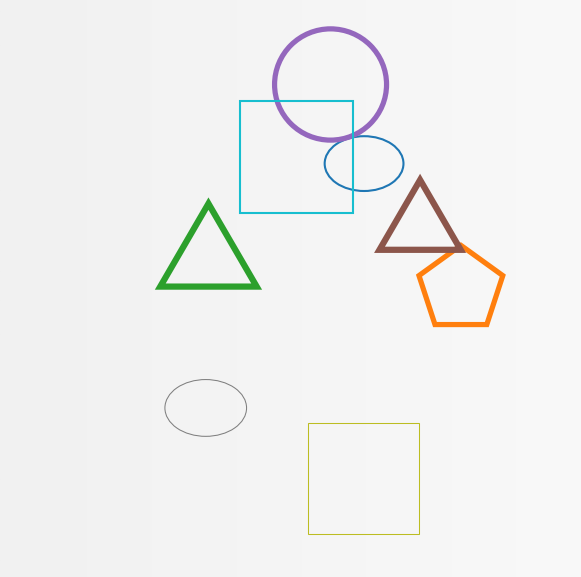[{"shape": "oval", "thickness": 1, "radius": 0.34, "center": [0.626, 0.716]}, {"shape": "pentagon", "thickness": 2.5, "radius": 0.38, "center": [0.793, 0.498]}, {"shape": "triangle", "thickness": 3, "radius": 0.48, "center": [0.359, 0.551]}, {"shape": "circle", "thickness": 2.5, "radius": 0.48, "center": [0.569, 0.853]}, {"shape": "triangle", "thickness": 3, "radius": 0.4, "center": [0.723, 0.607]}, {"shape": "oval", "thickness": 0.5, "radius": 0.35, "center": [0.354, 0.293]}, {"shape": "square", "thickness": 0.5, "radius": 0.48, "center": [0.626, 0.17]}, {"shape": "square", "thickness": 1, "radius": 0.48, "center": [0.511, 0.727]}]